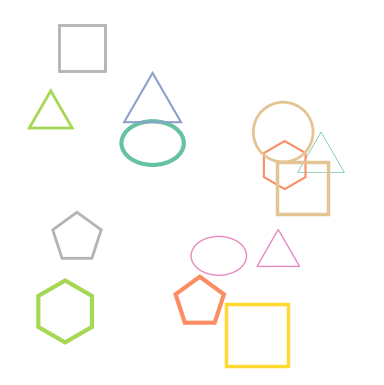[{"shape": "triangle", "thickness": 0.5, "radius": 0.35, "center": [0.834, 0.587]}, {"shape": "oval", "thickness": 3, "radius": 0.41, "center": [0.397, 0.628]}, {"shape": "pentagon", "thickness": 3, "radius": 0.33, "center": [0.519, 0.215]}, {"shape": "hexagon", "thickness": 1.5, "radius": 0.31, "center": [0.739, 0.571]}, {"shape": "triangle", "thickness": 1.5, "radius": 0.43, "center": [0.396, 0.725]}, {"shape": "triangle", "thickness": 1, "radius": 0.32, "center": [0.723, 0.34]}, {"shape": "oval", "thickness": 1, "radius": 0.36, "center": [0.568, 0.335]}, {"shape": "hexagon", "thickness": 3, "radius": 0.4, "center": [0.169, 0.191]}, {"shape": "triangle", "thickness": 2, "radius": 0.32, "center": [0.132, 0.7]}, {"shape": "square", "thickness": 2.5, "radius": 0.4, "center": [0.668, 0.13]}, {"shape": "circle", "thickness": 2, "radius": 0.39, "center": [0.735, 0.657]}, {"shape": "square", "thickness": 2.5, "radius": 0.33, "center": [0.785, 0.511]}, {"shape": "pentagon", "thickness": 2, "radius": 0.33, "center": [0.2, 0.383]}, {"shape": "square", "thickness": 2, "radius": 0.3, "center": [0.213, 0.875]}]